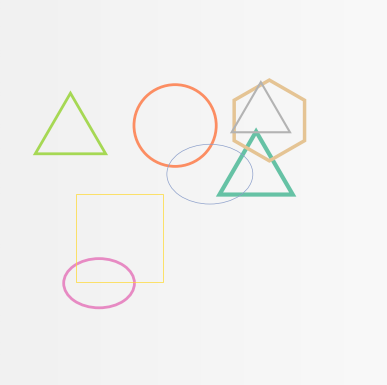[{"shape": "triangle", "thickness": 3, "radius": 0.55, "center": [0.661, 0.549]}, {"shape": "circle", "thickness": 2, "radius": 0.53, "center": [0.452, 0.674]}, {"shape": "oval", "thickness": 0.5, "radius": 0.55, "center": [0.542, 0.548]}, {"shape": "oval", "thickness": 2, "radius": 0.46, "center": [0.256, 0.264]}, {"shape": "triangle", "thickness": 2, "radius": 0.52, "center": [0.182, 0.653]}, {"shape": "square", "thickness": 0.5, "radius": 0.57, "center": [0.309, 0.382]}, {"shape": "hexagon", "thickness": 2.5, "radius": 0.52, "center": [0.695, 0.687]}, {"shape": "triangle", "thickness": 1.5, "radius": 0.43, "center": [0.673, 0.7]}]